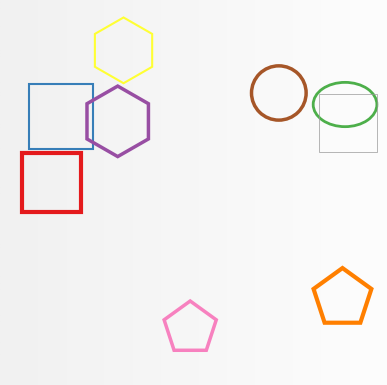[{"shape": "square", "thickness": 3, "radius": 0.38, "center": [0.133, 0.525]}, {"shape": "square", "thickness": 1.5, "radius": 0.42, "center": [0.157, 0.697]}, {"shape": "oval", "thickness": 2, "radius": 0.41, "center": [0.89, 0.729]}, {"shape": "hexagon", "thickness": 2.5, "radius": 0.46, "center": [0.304, 0.685]}, {"shape": "pentagon", "thickness": 3, "radius": 0.39, "center": [0.884, 0.225]}, {"shape": "hexagon", "thickness": 1.5, "radius": 0.43, "center": [0.319, 0.869]}, {"shape": "circle", "thickness": 2.5, "radius": 0.35, "center": [0.72, 0.758]}, {"shape": "pentagon", "thickness": 2.5, "radius": 0.35, "center": [0.491, 0.147]}, {"shape": "square", "thickness": 0.5, "radius": 0.37, "center": [0.897, 0.68]}]